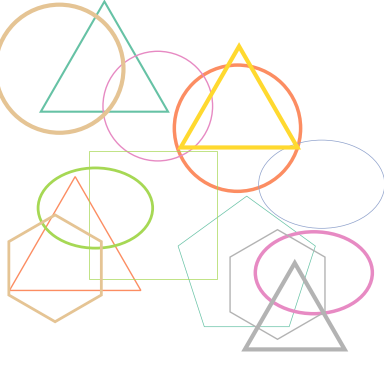[{"shape": "pentagon", "thickness": 0.5, "radius": 0.94, "center": [0.641, 0.303]}, {"shape": "triangle", "thickness": 1.5, "radius": 0.95, "center": [0.271, 0.805]}, {"shape": "triangle", "thickness": 1, "radius": 0.99, "center": [0.195, 0.344]}, {"shape": "circle", "thickness": 2.5, "radius": 0.82, "center": [0.617, 0.667]}, {"shape": "oval", "thickness": 0.5, "radius": 0.82, "center": [0.835, 0.522]}, {"shape": "circle", "thickness": 1, "radius": 0.71, "center": [0.41, 0.724]}, {"shape": "oval", "thickness": 2.5, "radius": 0.76, "center": [0.815, 0.292]}, {"shape": "square", "thickness": 0.5, "radius": 0.83, "center": [0.398, 0.442]}, {"shape": "oval", "thickness": 2, "radius": 0.74, "center": [0.248, 0.46]}, {"shape": "triangle", "thickness": 3, "radius": 0.88, "center": [0.621, 0.705]}, {"shape": "circle", "thickness": 3, "radius": 0.83, "center": [0.154, 0.822]}, {"shape": "hexagon", "thickness": 2, "radius": 0.69, "center": [0.143, 0.303]}, {"shape": "hexagon", "thickness": 1, "radius": 0.71, "center": [0.721, 0.261]}, {"shape": "triangle", "thickness": 3, "radius": 0.75, "center": [0.766, 0.167]}]